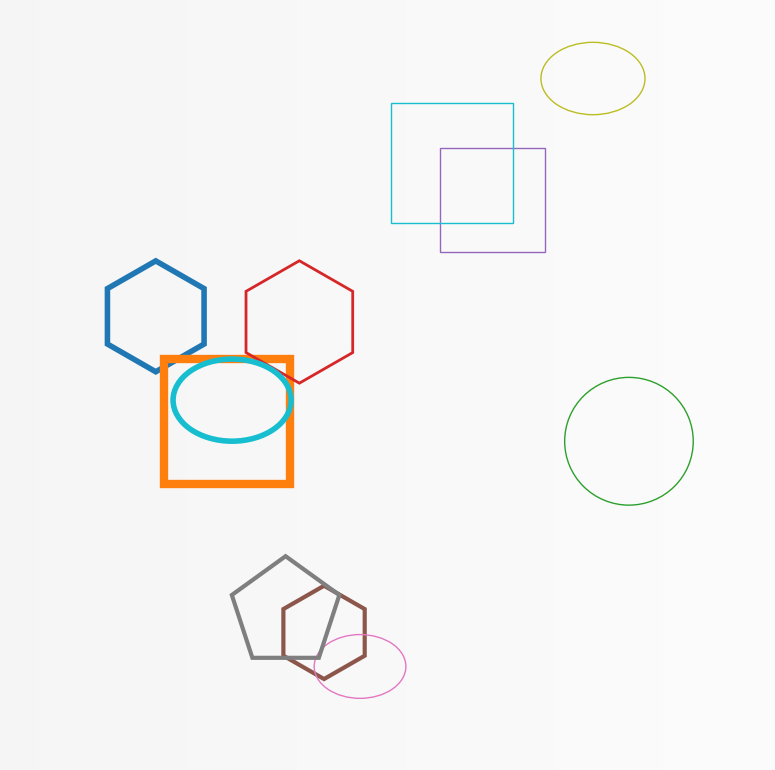[{"shape": "hexagon", "thickness": 2, "radius": 0.36, "center": [0.201, 0.589]}, {"shape": "square", "thickness": 3, "radius": 0.41, "center": [0.293, 0.452]}, {"shape": "circle", "thickness": 0.5, "radius": 0.41, "center": [0.812, 0.427]}, {"shape": "hexagon", "thickness": 1, "radius": 0.4, "center": [0.386, 0.582]}, {"shape": "square", "thickness": 0.5, "radius": 0.34, "center": [0.636, 0.74]}, {"shape": "hexagon", "thickness": 1.5, "radius": 0.3, "center": [0.418, 0.179]}, {"shape": "oval", "thickness": 0.5, "radius": 0.3, "center": [0.465, 0.134]}, {"shape": "pentagon", "thickness": 1.5, "radius": 0.36, "center": [0.369, 0.205]}, {"shape": "oval", "thickness": 0.5, "radius": 0.34, "center": [0.765, 0.898]}, {"shape": "oval", "thickness": 2, "radius": 0.38, "center": [0.299, 0.48]}, {"shape": "square", "thickness": 0.5, "radius": 0.39, "center": [0.583, 0.789]}]